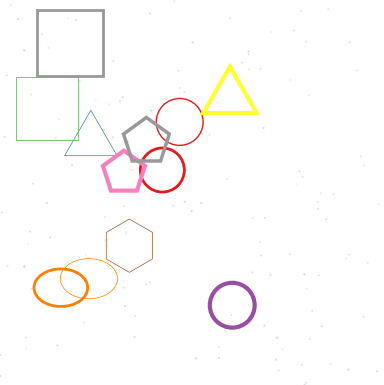[{"shape": "circle", "thickness": 2, "radius": 0.29, "center": [0.422, 0.558]}, {"shape": "circle", "thickness": 1, "radius": 0.3, "center": [0.467, 0.683]}, {"shape": "triangle", "thickness": 0.5, "radius": 0.39, "center": [0.236, 0.635]}, {"shape": "square", "thickness": 0.5, "radius": 0.41, "center": [0.122, 0.718]}, {"shape": "circle", "thickness": 3, "radius": 0.29, "center": [0.603, 0.207]}, {"shape": "oval", "thickness": 0.5, "radius": 0.37, "center": [0.231, 0.276]}, {"shape": "oval", "thickness": 2, "radius": 0.35, "center": [0.158, 0.253]}, {"shape": "triangle", "thickness": 3, "radius": 0.4, "center": [0.597, 0.747]}, {"shape": "hexagon", "thickness": 0.5, "radius": 0.35, "center": [0.336, 0.362]}, {"shape": "pentagon", "thickness": 3, "radius": 0.29, "center": [0.322, 0.551]}, {"shape": "pentagon", "thickness": 2.5, "radius": 0.31, "center": [0.38, 0.632]}, {"shape": "square", "thickness": 2, "radius": 0.43, "center": [0.181, 0.889]}]